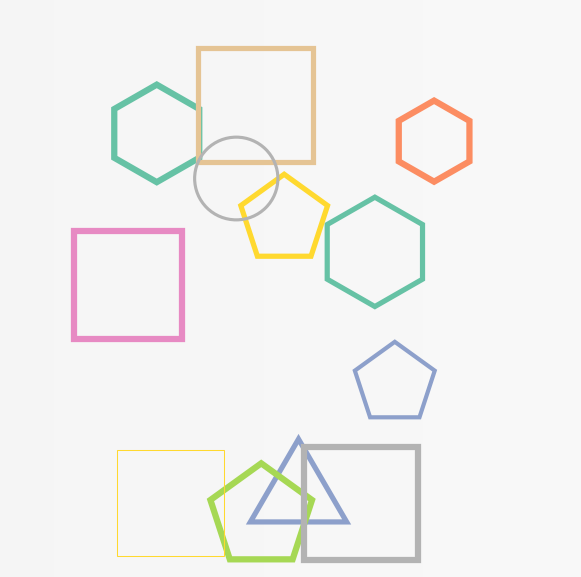[{"shape": "hexagon", "thickness": 3, "radius": 0.42, "center": [0.27, 0.768]}, {"shape": "hexagon", "thickness": 2.5, "radius": 0.47, "center": [0.645, 0.563]}, {"shape": "hexagon", "thickness": 3, "radius": 0.35, "center": [0.747, 0.755]}, {"shape": "triangle", "thickness": 2.5, "radius": 0.48, "center": [0.514, 0.143]}, {"shape": "pentagon", "thickness": 2, "radius": 0.36, "center": [0.679, 0.335]}, {"shape": "square", "thickness": 3, "radius": 0.47, "center": [0.22, 0.506]}, {"shape": "pentagon", "thickness": 3, "radius": 0.46, "center": [0.449, 0.105]}, {"shape": "square", "thickness": 0.5, "radius": 0.46, "center": [0.294, 0.128]}, {"shape": "pentagon", "thickness": 2.5, "radius": 0.39, "center": [0.489, 0.619]}, {"shape": "square", "thickness": 2.5, "radius": 0.49, "center": [0.44, 0.818]}, {"shape": "square", "thickness": 3, "radius": 0.49, "center": [0.621, 0.127]}, {"shape": "circle", "thickness": 1.5, "radius": 0.36, "center": [0.406, 0.69]}]